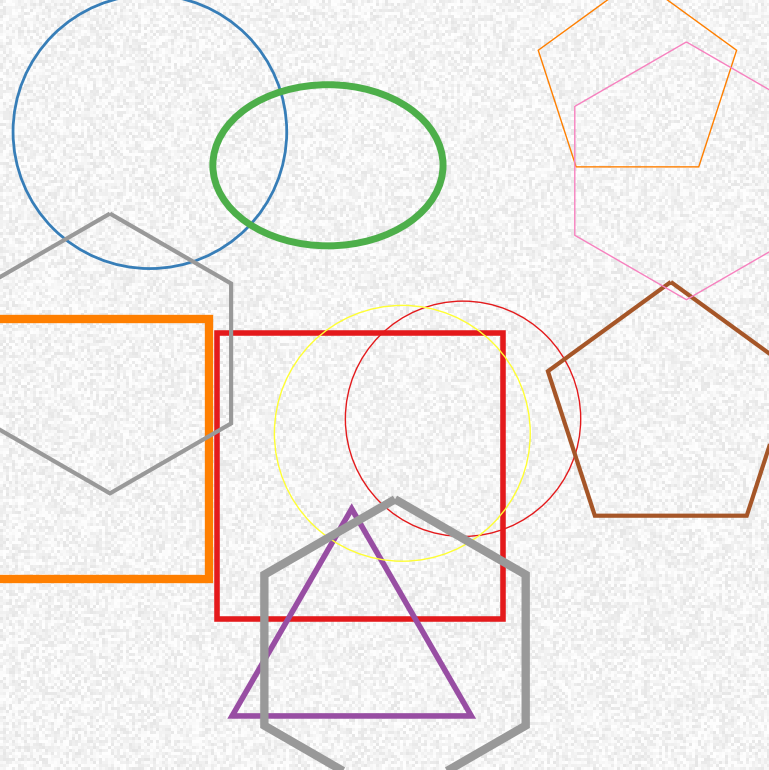[{"shape": "square", "thickness": 2, "radius": 0.93, "center": [0.467, 0.382]}, {"shape": "circle", "thickness": 0.5, "radius": 0.76, "center": [0.601, 0.456]}, {"shape": "circle", "thickness": 1, "radius": 0.89, "center": [0.195, 0.829]}, {"shape": "oval", "thickness": 2.5, "radius": 0.75, "center": [0.426, 0.785]}, {"shape": "triangle", "thickness": 2, "radius": 0.9, "center": [0.457, 0.16]}, {"shape": "square", "thickness": 3, "radius": 0.84, "center": [0.103, 0.417]}, {"shape": "pentagon", "thickness": 0.5, "radius": 0.68, "center": [0.828, 0.893]}, {"shape": "circle", "thickness": 0.5, "radius": 0.83, "center": [0.522, 0.437]}, {"shape": "pentagon", "thickness": 1.5, "radius": 0.84, "center": [0.871, 0.466]}, {"shape": "hexagon", "thickness": 0.5, "radius": 0.84, "center": [0.891, 0.778]}, {"shape": "hexagon", "thickness": 3, "radius": 0.98, "center": [0.513, 0.156]}, {"shape": "hexagon", "thickness": 1.5, "radius": 0.91, "center": [0.143, 0.541]}]